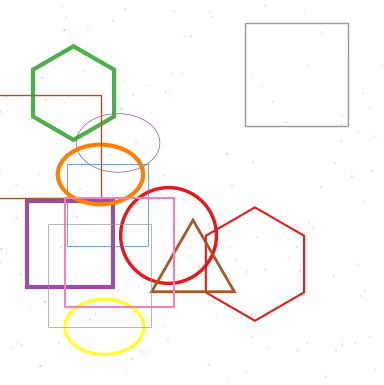[{"shape": "hexagon", "thickness": 1.5, "radius": 0.74, "center": [0.662, 0.314]}, {"shape": "circle", "thickness": 2.5, "radius": 0.62, "center": [0.438, 0.388]}, {"shape": "square", "thickness": 0.5, "radius": 0.53, "center": [0.279, 0.468]}, {"shape": "hexagon", "thickness": 3, "radius": 0.61, "center": [0.191, 0.758]}, {"shape": "square", "thickness": 3, "radius": 0.56, "center": [0.181, 0.366]}, {"shape": "oval", "thickness": 0.5, "radius": 0.54, "center": [0.307, 0.629]}, {"shape": "oval", "thickness": 3, "radius": 0.55, "center": [0.261, 0.547]}, {"shape": "oval", "thickness": 2.5, "radius": 0.51, "center": [0.271, 0.151]}, {"shape": "triangle", "thickness": 2, "radius": 0.62, "center": [0.501, 0.304]}, {"shape": "square", "thickness": 1, "radius": 0.67, "center": [0.127, 0.62]}, {"shape": "square", "thickness": 1.5, "radius": 0.71, "center": [0.311, 0.343]}, {"shape": "square", "thickness": 0.5, "radius": 0.67, "center": [0.259, 0.285]}, {"shape": "square", "thickness": 1, "radius": 0.67, "center": [0.77, 0.806]}]